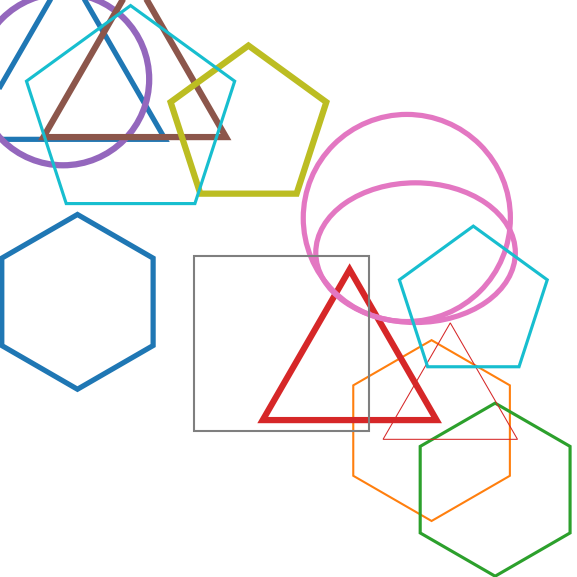[{"shape": "hexagon", "thickness": 2.5, "radius": 0.76, "center": [0.134, 0.476]}, {"shape": "triangle", "thickness": 2.5, "radius": 0.98, "center": [0.117, 0.856]}, {"shape": "hexagon", "thickness": 1, "radius": 0.78, "center": [0.747, 0.254]}, {"shape": "hexagon", "thickness": 1.5, "radius": 0.75, "center": [0.857, 0.151]}, {"shape": "triangle", "thickness": 3, "radius": 0.87, "center": [0.605, 0.359]}, {"shape": "triangle", "thickness": 0.5, "radius": 0.67, "center": [0.78, 0.306]}, {"shape": "circle", "thickness": 3, "radius": 0.75, "center": [0.109, 0.862]}, {"shape": "triangle", "thickness": 3, "radius": 0.91, "center": [0.233, 0.853]}, {"shape": "circle", "thickness": 2.5, "radius": 0.9, "center": [0.704, 0.622]}, {"shape": "oval", "thickness": 2.5, "radius": 0.86, "center": [0.72, 0.562]}, {"shape": "square", "thickness": 1, "radius": 0.76, "center": [0.487, 0.405]}, {"shape": "pentagon", "thickness": 3, "radius": 0.71, "center": [0.43, 0.778]}, {"shape": "pentagon", "thickness": 1.5, "radius": 0.95, "center": [0.226, 0.8]}, {"shape": "pentagon", "thickness": 1.5, "radius": 0.67, "center": [0.82, 0.473]}]